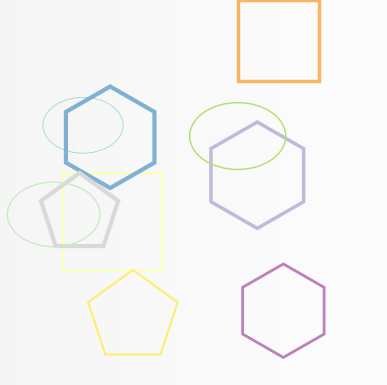[{"shape": "oval", "thickness": 0.5, "radius": 0.52, "center": [0.214, 0.675]}, {"shape": "square", "thickness": 1.5, "radius": 0.64, "center": [0.291, 0.424]}, {"shape": "hexagon", "thickness": 2.5, "radius": 0.69, "center": [0.664, 0.545]}, {"shape": "hexagon", "thickness": 3, "radius": 0.66, "center": [0.284, 0.643]}, {"shape": "square", "thickness": 2.5, "radius": 0.52, "center": [0.718, 0.895]}, {"shape": "oval", "thickness": 1, "radius": 0.62, "center": [0.613, 0.647]}, {"shape": "pentagon", "thickness": 3, "radius": 0.52, "center": [0.205, 0.446]}, {"shape": "hexagon", "thickness": 2, "radius": 0.61, "center": [0.731, 0.193]}, {"shape": "oval", "thickness": 1, "radius": 0.6, "center": [0.138, 0.443]}, {"shape": "pentagon", "thickness": 1.5, "radius": 0.61, "center": [0.343, 0.178]}]